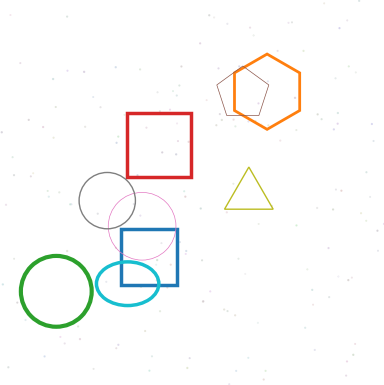[{"shape": "square", "thickness": 2.5, "radius": 0.37, "center": [0.387, 0.333]}, {"shape": "hexagon", "thickness": 2, "radius": 0.49, "center": [0.694, 0.762]}, {"shape": "circle", "thickness": 3, "radius": 0.46, "center": [0.146, 0.243]}, {"shape": "square", "thickness": 2.5, "radius": 0.41, "center": [0.413, 0.624]}, {"shape": "pentagon", "thickness": 0.5, "radius": 0.36, "center": [0.631, 0.757]}, {"shape": "circle", "thickness": 0.5, "radius": 0.44, "center": [0.369, 0.412]}, {"shape": "circle", "thickness": 1, "radius": 0.37, "center": [0.279, 0.479]}, {"shape": "triangle", "thickness": 1, "radius": 0.36, "center": [0.646, 0.493]}, {"shape": "oval", "thickness": 2.5, "radius": 0.41, "center": [0.332, 0.263]}]